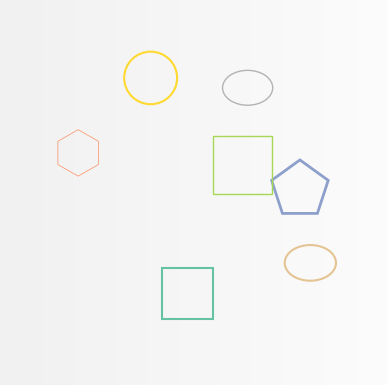[{"shape": "square", "thickness": 1.5, "radius": 0.33, "center": [0.483, 0.237]}, {"shape": "hexagon", "thickness": 0.5, "radius": 0.3, "center": [0.202, 0.603]}, {"shape": "pentagon", "thickness": 2, "radius": 0.38, "center": [0.774, 0.508]}, {"shape": "square", "thickness": 1, "radius": 0.38, "center": [0.626, 0.572]}, {"shape": "circle", "thickness": 1.5, "radius": 0.34, "center": [0.389, 0.798]}, {"shape": "oval", "thickness": 1.5, "radius": 0.33, "center": [0.801, 0.317]}, {"shape": "oval", "thickness": 1, "radius": 0.32, "center": [0.639, 0.772]}]